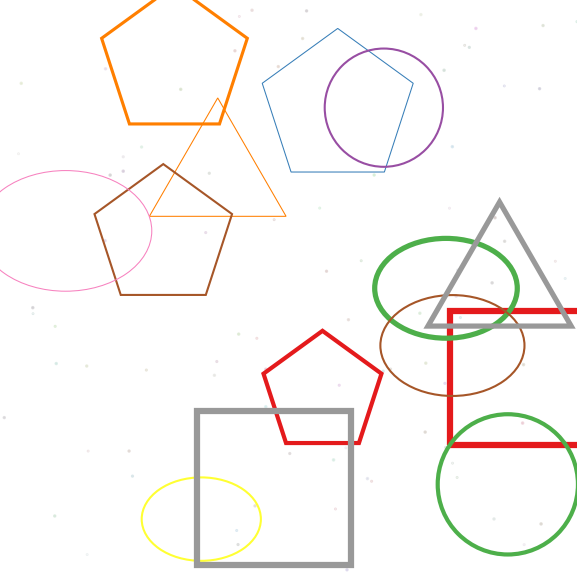[{"shape": "square", "thickness": 3, "radius": 0.58, "center": [0.894, 0.344]}, {"shape": "pentagon", "thickness": 2, "radius": 0.54, "center": [0.558, 0.319]}, {"shape": "pentagon", "thickness": 0.5, "radius": 0.69, "center": [0.585, 0.812]}, {"shape": "oval", "thickness": 2.5, "radius": 0.62, "center": [0.772, 0.5]}, {"shape": "circle", "thickness": 2, "radius": 0.61, "center": [0.879, 0.16]}, {"shape": "circle", "thickness": 1, "radius": 0.51, "center": [0.665, 0.813]}, {"shape": "pentagon", "thickness": 1.5, "radius": 0.66, "center": [0.302, 0.892]}, {"shape": "triangle", "thickness": 0.5, "radius": 0.68, "center": [0.377, 0.693]}, {"shape": "oval", "thickness": 1, "radius": 0.52, "center": [0.349, 0.1]}, {"shape": "oval", "thickness": 1, "radius": 0.62, "center": [0.783, 0.401]}, {"shape": "pentagon", "thickness": 1, "radius": 0.63, "center": [0.283, 0.59]}, {"shape": "oval", "thickness": 0.5, "radius": 0.75, "center": [0.114, 0.599]}, {"shape": "triangle", "thickness": 2.5, "radius": 0.72, "center": [0.865, 0.506]}, {"shape": "square", "thickness": 3, "radius": 0.67, "center": [0.475, 0.154]}]